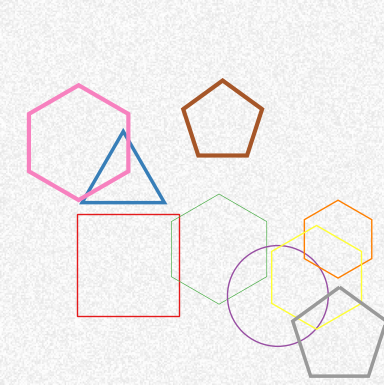[{"shape": "square", "thickness": 1, "radius": 0.66, "center": [0.332, 0.312]}, {"shape": "triangle", "thickness": 2.5, "radius": 0.62, "center": [0.32, 0.535]}, {"shape": "hexagon", "thickness": 0.5, "radius": 0.72, "center": [0.569, 0.353]}, {"shape": "circle", "thickness": 1, "radius": 0.65, "center": [0.722, 0.231]}, {"shape": "hexagon", "thickness": 1, "radius": 0.51, "center": [0.878, 0.379]}, {"shape": "hexagon", "thickness": 1, "radius": 0.67, "center": [0.822, 0.28]}, {"shape": "pentagon", "thickness": 3, "radius": 0.54, "center": [0.578, 0.683]}, {"shape": "hexagon", "thickness": 3, "radius": 0.75, "center": [0.204, 0.63]}, {"shape": "pentagon", "thickness": 2.5, "radius": 0.64, "center": [0.882, 0.126]}]